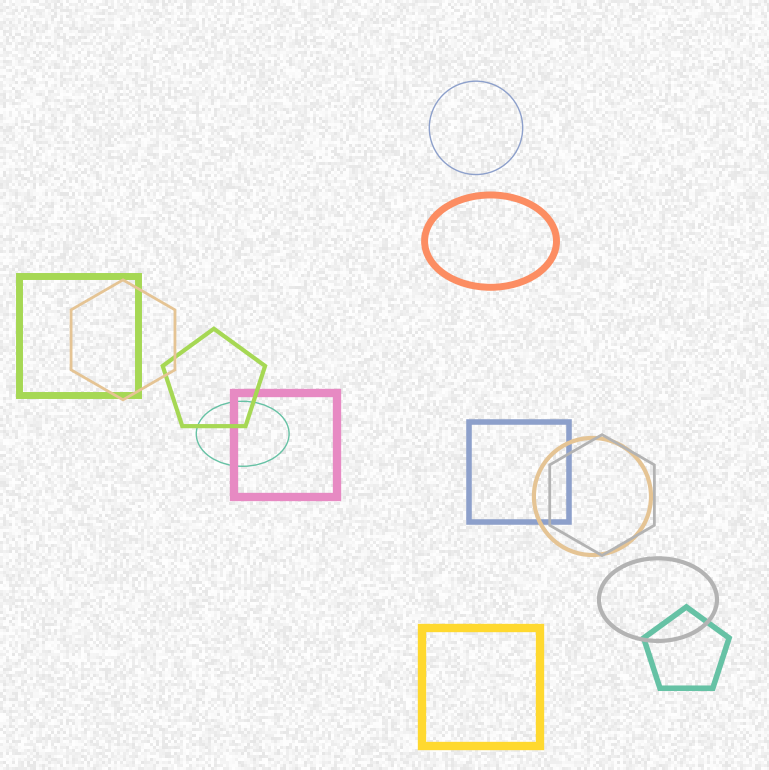[{"shape": "oval", "thickness": 0.5, "radius": 0.3, "center": [0.315, 0.437]}, {"shape": "pentagon", "thickness": 2, "radius": 0.29, "center": [0.891, 0.153]}, {"shape": "oval", "thickness": 2.5, "radius": 0.43, "center": [0.637, 0.687]}, {"shape": "square", "thickness": 2, "radius": 0.32, "center": [0.673, 0.387]}, {"shape": "circle", "thickness": 0.5, "radius": 0.3, "center": [0.618, 0.834]}, {"shape": "square", "thickness": 3, "radius": 0.34, "center": [0.37, 0.422]}, {"shape": "pentagon", "thickness": 1.5, "radius": 0.35, "center": [0.278, 0.503]}, {"shape": "square", "thickness": 2.5, "radius": 0.39, "center": [0.102, 0.565]}, {"shape": "square", "thickness": 3, "radius": 0.38, "center": [0.625, 0.108]}, {"shape": "hexagon", "thickness": 1, "radius": 0.39, "center": [0.16, 0.559]}, {"shape": "circle", "thickness": 1.5, "radius": 0.38, "center": [0.769, 0.355]}, {"shape": "oval", "thickness": 1.5, "radius": 0.38, "center": [0.854, 0.221]}, {"shape": "hexagon", "thickness": 1, "radius": 0.39, "center": [0.782, 0.357]}]